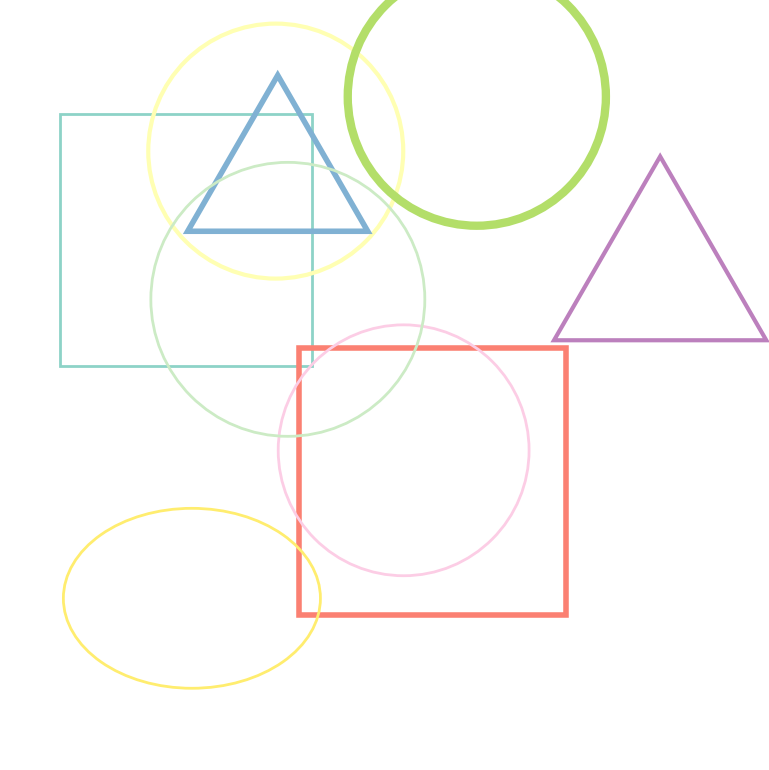[{"shape": "square", "thickness": 1, "radius": 0.82, "center": [0.242, 0.688]}, {"shape": "circle", "thickness": 1.5, "radius": 0.83, "center": [0.358, 0.804]}, {"shape": "square", "thickness": 2, "radius": 0.87, "center": [0.562, 0.375]}, {"shape": "triangle", "thickness": 2, "radius": 0.68, "center": [0.361, 0.767]}, {"shape": "circle", "thickness": 3, "radius": 0.84, "center": [0.619, 0.874]}, {"shape": "circle", "thickness": 1, "radius": 0.81, "center": [0.524, 0.415]}, {"shape": "triangle", "thickness": 1.5, "radius": 0.8, "center": [0.857, 0.638]}, {"shape": "circle", "thickness": 1, "radius": 0.89, "center": [0.374, 0.611]}, {"shape": "oval", "thickness": 1, "radius": 0.83, "center": [0.249, 0.223]}]